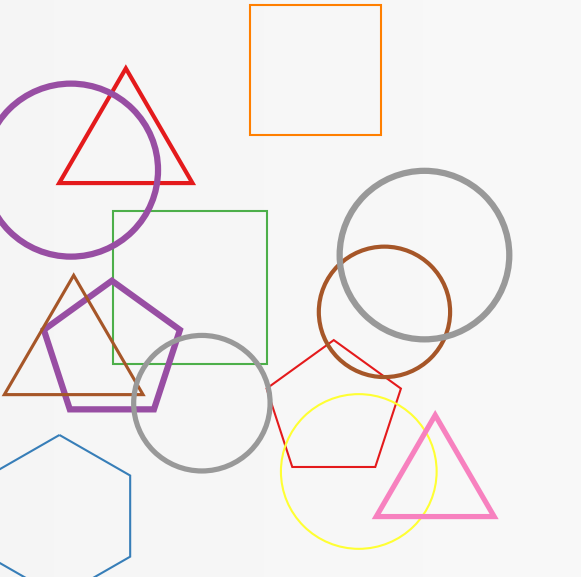[{"shape": "triangle", "thickness": 2, "radius": 0.66, "center": [0.216, 0.748]}, {"shape": "pentagon", "thickness": 1, "radius": 0.61, "center": [0.574, 0.289]}, {"shape": "hexagon", "thickness": 1, "radius": 0.7, "center": [0.102, 0.105]}, {"shape": "square", "thickness": 1, "radius": 0.66, "center": [0.327, 0.501]}, {"shape": "circle", "thickness": 3, "radius": 0.75, "center": [0.122, 0.705]}, {"shape": "pentagon", "thickness": 3, "radius": 0.62, "center": [0.192, 0.39]}, {"shape": "square", "thickness": 1, "radius": 0.56, "center": [0.543, 0.878]}, {"shape": "circle", "thickness": 1, "radius": 0.67, "center": [0.617, 0.183]}, {"shape": "triangle", "thickness": 1.5, "radius": 0.69, "center": [0.127, 0.385]}, {"shape": "circle", "thickness": 2, "radius": 0.56, "center": [0.661, 0.459]}, {"shape": "triangle", "thickness": 2.5, "radius": 0.59, "center": [0.749, 0.163]}, {"shape": "circle", "thickness": 3, "radius": 0.73, "center": [0.73, 0.557]}, {"shape": "circle", "thickness": 2.5, "radius": 0.59, "center": [0.347, 0.301]}]